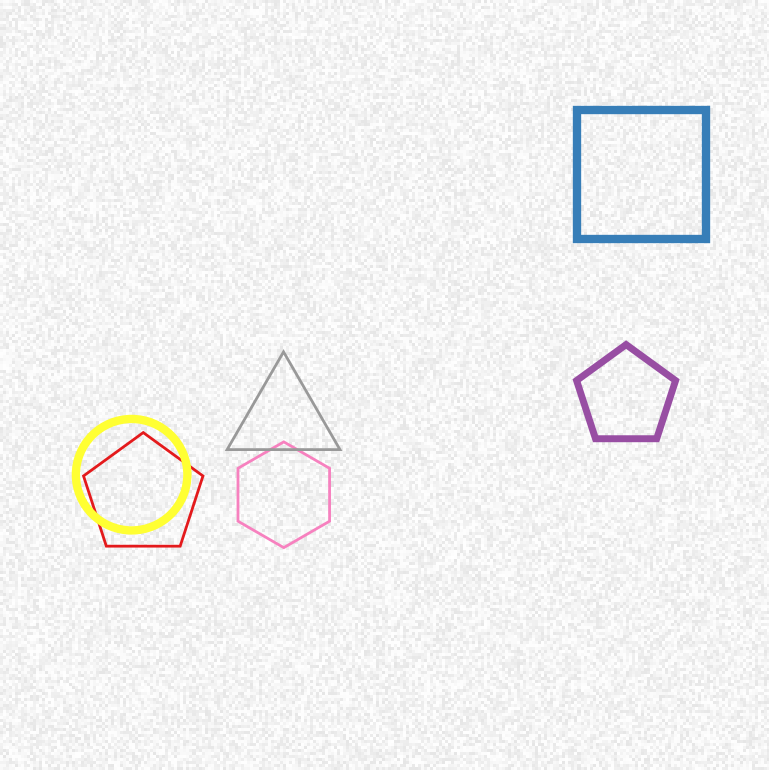[{"shape": "pentagon", "thickness": 1, "radius": 0.41, "center": [0.186, 0.357]}, {"shape": "square", "thickness": 3, "radius": 0.42, "center": [0.833, 0.773]}, {"shape": "pentagon", "thickness": 2.5, "radius": 0.34, "center": [0.813, 0.485]}, {"shape": "circle", "thickness": 3, "radius": 0.36, "center": [0.171, 0.384]}, {"shape": "hexagon", "thickness": 1, "radius": 0.34, "center": [0.369, 0.357]}, {"shape": "triangle", "thickness": 1, "radius": 0.42, "center": [0.368, 0.458]}]